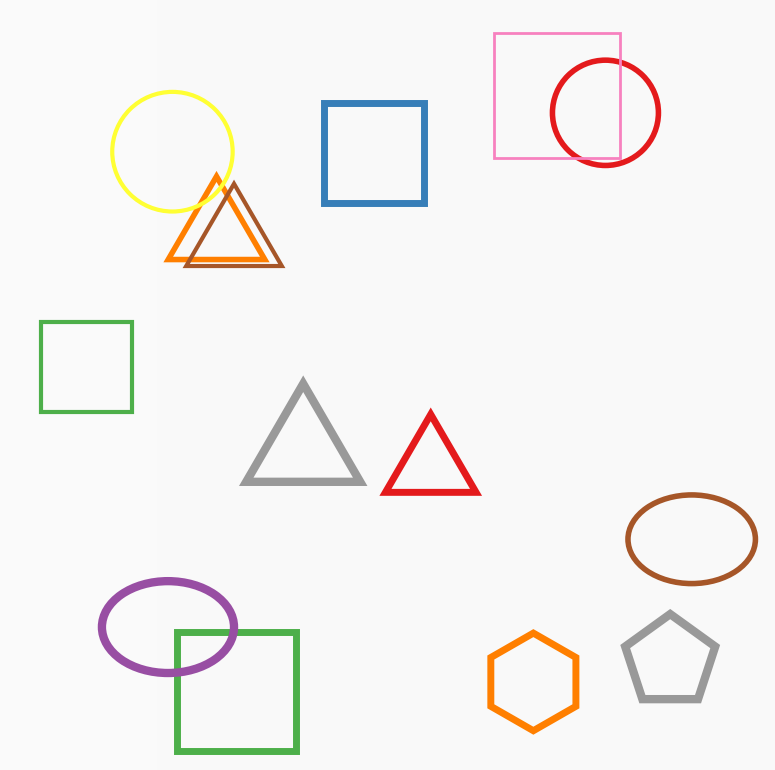[{"shape": "triangle", "thickness": 2.5, "radius": 0.34, "center": [0.556, 0.394]}, {"shape": "circle", "thickness": 2, "radius": 0.34, "center": [0.781, 0.853]}, {"shape": "square", "thickness": 2.5, "radius": 0.32, "center": [0.483, 0.802]}, {"shape": "square", "thickness": 2.5, "radius": 0.38, "center": [0.305, 0.102]}, {"shape": "square", "thickness": 1.5, "radius": 0.29, "center": [0.112, 0.523]}, {"shape": "oval", "thickness": 3, "radius": 0.43, "center": [0.217, 0.186]}, {"shape": "triangle", "thickness": 2, "radius": 0.36, "center": [0.279, 0.699]}, {"shape": "hexagon", "thickness": 2.5, "radius": 0.32, "center": [0.688, 0.114]}, {"shape": "circle", "thickness": 1.5, "radius": 0.39, "center": [0.223, 0.803]}, {"shape": "oval", "thickness": 2, "radius": 0.41, "center": [0.893, 0.3]}, {"shape": "triangle", "thickness": 1.5, "radius": 0.36, "center": [0.302, 0.69]}, {"shape": "square", "thickness": 1, "radius": 0.41, "center": [0.719, 0.876]}, {"shape": "triangle", "thickness": 3, "radius": 0.42, "center": [0.391, 0.417]}, {"shape": "pentagon", "thickness": 3, "radius": 0.31, "center": [0.865, 0.141]}]